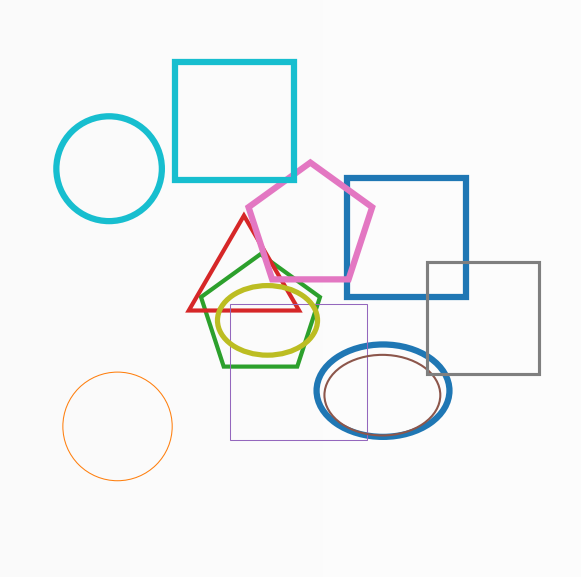[{"shape": "square", "thickness": 3, "radius": 0.51, "center": [0.699, 0.588]}, {"shape": "oval", "thickness": 3, "radius": 0.57, "center": [0.659, 0.323]}, {"shape": "circle", "thickness": 0.5, "radius": 0.47, "center": [0.202, 0.261]}, {"shape": "pentagon", "thickness": 2, "radius": 0.54, "center": [0.448, 0.451]}, {"shape": "triangle", "thickness": 2, "radius": 0.55, "center": [0.42, 0.516]}, {"shape": "square", "thickness": 0.5, "radius": 0.59, "center": [0.514, 0.355]}, {"shape": "oval", "thickness": 1, "radius": 0.5, "center": [0.658, 0.315]}, {"shape": "pentagon", "thickness": 3, "radius": 0.56, "center": [0.534, 0.606]}, {"shape": "square", "thickness": 1.5, "radius": 0.48, "center": [0.831, 0.448]}, {"shape": "oval", "thickness": 2.5, "radius": 0.43, "center": [0.46, 0.444]}, {"shape": "square", "thickness": 3, "radius": 0.51, "center": [0.403, 0.789]}, {"shape": "circle", "thickness": 3, "radius": 0.45, "center": [0.188, 0.707]}]